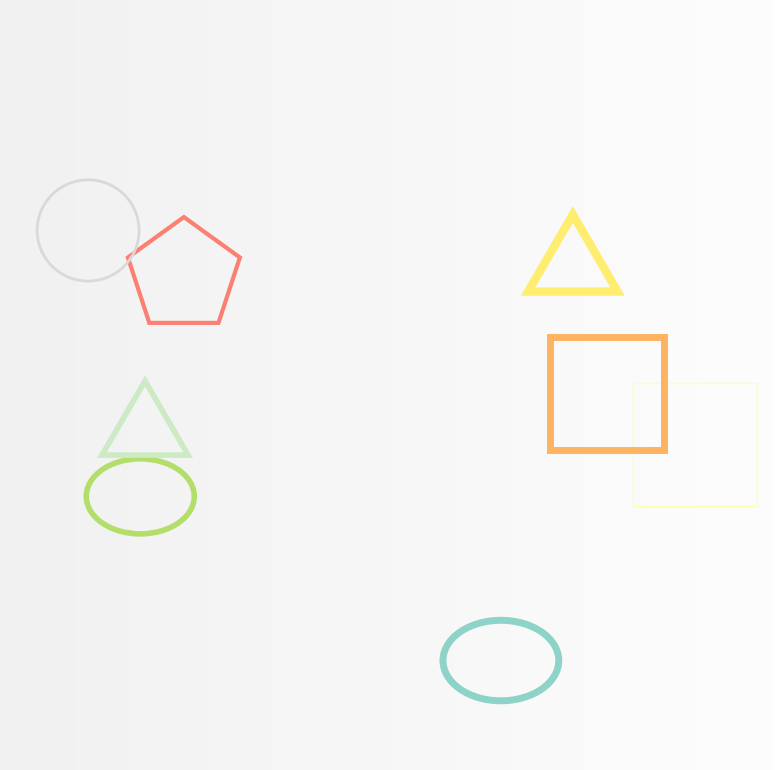[{"shape": "oval", "thickness": 2.5, "radius": 0.37, "center": [0.646, 0.142]}, {"shape": "square", "thickness": 0.5, "radius": 0.4, "center": [0.897, 0.423]}, {"shape": "pentagon", "thickness": 1.5, "radius": 0.38, "center": [0.237, 0.642]}, {"shape": "square", "thickness": 2.5, "radius": 0.37, "center": [0.783, 0.489]}, {"shape": "oval", "thickness": 2, "radius": 0.35, "center": [0.181, 0.355]}, {"shape": "circle", "thickness": 1, "radius": 0.33, "center": [0.114, 0.701]}, {"shape": "triangle", "thickness": 2, "radius": 0.32, "center": [0.187, 0.441]}, {"shape": "triangle", "thickness": 3, "radius": 0.33, "center": [0.739, 0.655]}]